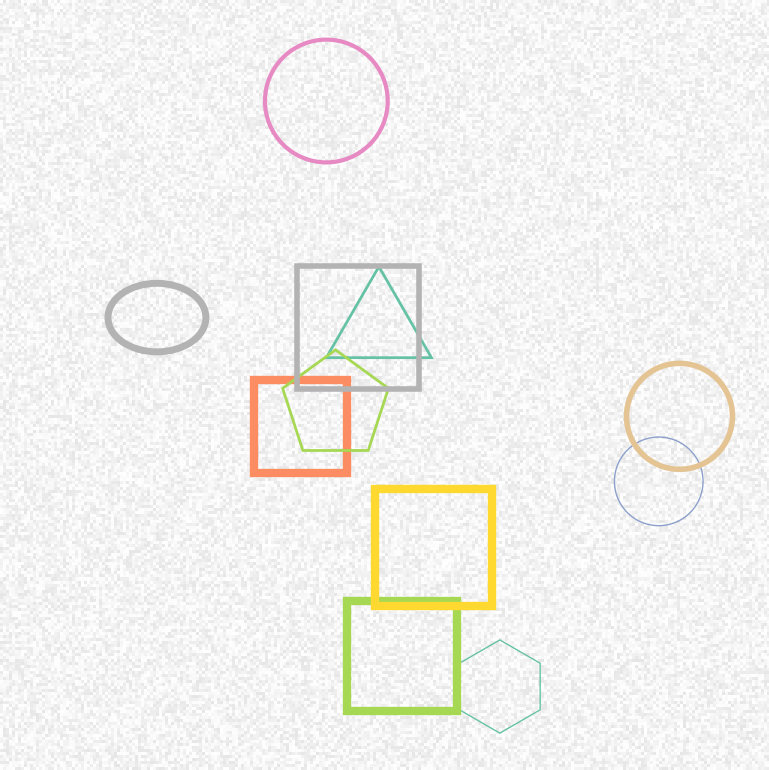[{"shape": "hexagon", "thickness": 0.5, "radius": 0.3, "center": [0.649, 0.108]}, {"shape": "triangle", "thickness": 1, "radius": 0.39, "center": [0.492, 0.575]}, {"shape": "square", "thickness": 3, "radius": 0.3, "center": [0.391, 0.446]}, {"shape": "circle", "thickness": 0.5, "radius": 0.29, "center": [0.856, 0.375]}, {"shape": "circle", "thickness": 1.5, "radius": 0.4, "center": [0.424, 0.869]}, {"shape": "square", "thickness": 3, "radius": 0.36, "center": [0.522, 0.148]}, {"shape": "pentagon", "thickness": 1, "radius": 0.36, "center": [0.436, 0.473]}, {"shape": "square", "thickness": 3, "radius": 0.38, "center": [0.563, 0.289]}, {"shape": "circle", "thickness": 2, "radius": 0.34, "center": [0.882, 0.459]}, {"shape": "square", "thickness": 2, "radius": 0.4, "center": [0.465, 0.575]}, {"shape": "oval", "thickness": 2.5, "radius": 0.32, "center": [0.204, 0.588]}]